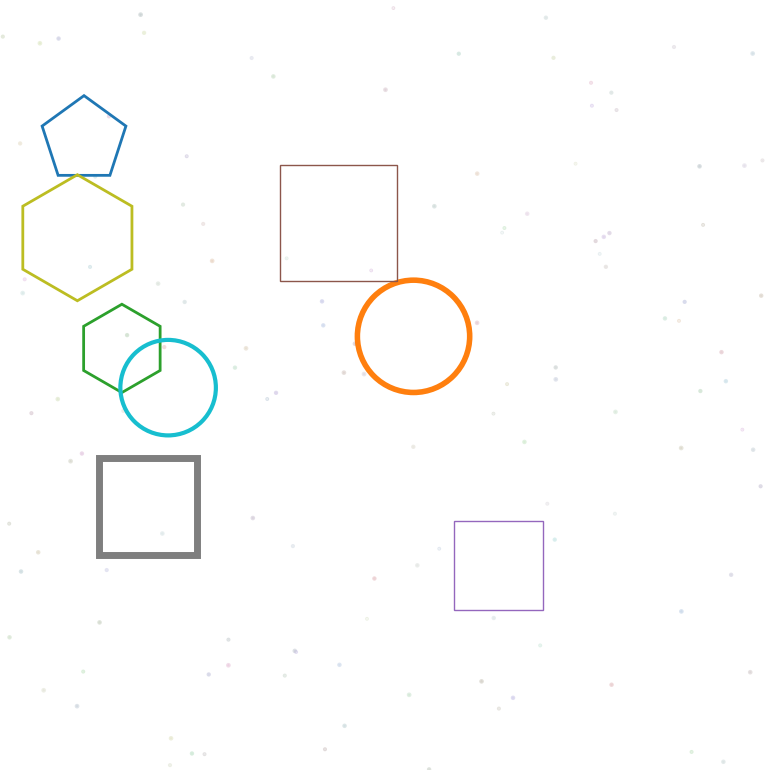[{"shape": "pentagon", "thickness": 1, "radius": 0.29, "center": [0.109, 0.819]}, {"shape": "circle", "thickness": 2, "radius": 0.36, "center": [0.537, 0.563]}, {"shape": "hexagon", "thickness": 1, "radius": 0.29, "center": [0.158, 0.548]}, {"shape": "square", "thickness": 0.5, "radius": 0.29, "center": [0.647, 0.266]}, {"shape": "square", "thickness": 0.5, "radius": 0.38, "center": [0.439, 0.71]}, {"shape": "square", "thickness": 2.5, "radius": 0.32, "center": [0.192, 0.342]}, {"shape": "hexagon", "thickness": 1, "radius": 0.41, "center": [0.1, 0.691]}, {"shape": "circle", "thickness": 1.5, "radius": 0.31, "center": [0.218, 0.497]}]